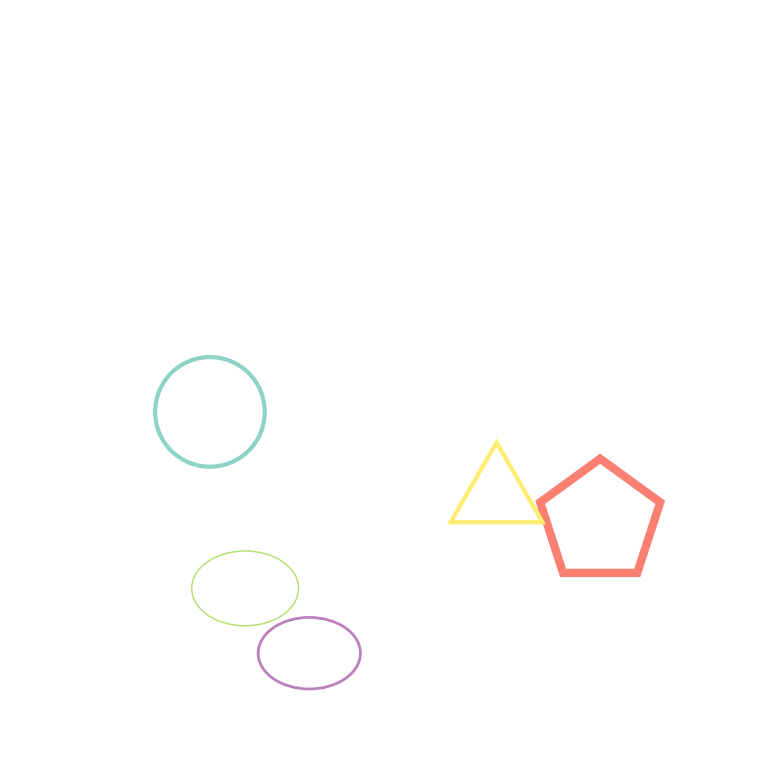[{"shape": "circle", "thickness": 1.5, "radius": 0.36, "center": [0.273, 0.465]}, {"shape": "pentagon", "thickness": 3, "radius": 0.41, "center": [0.779, 0.322]}, {"shape": "oval", "thickness": 0.5, "radius": 0.35, "center": [0.318, 0.236]}, {"shape": "oval", "thickness": 1, "radius": 0.33, "center": [0.402, 0.152]}, {"shape": "triangle", "thickness": 1.5, "radius": 0.34, "center": [0.645, 0.356]}]